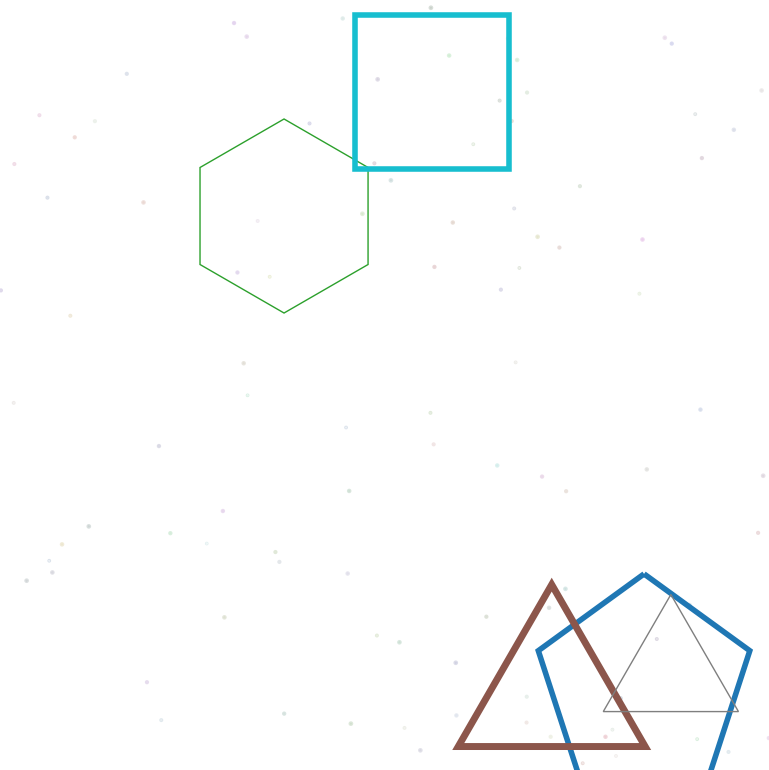[{"shape": "pentagon", "thickness": 2, "radius": 0.72, "center": [0.836, 0.11]}, {"shape": "hexagon", "thickness": 0.5, "radius": 0.63, "center": [0.369, 0.719]}, {"shape": "triangle", "thickness": 2.5, "radius": 0.7, "center": [0.717, 0.101]}, {"shape": "triangle", "thickness": 0.5, "radius": 0.51, "center": [0.871, 0.127]}, {"shape": "square", "thickness": 2, "radius": 0.5, "center": [0.561, 0.88]}]